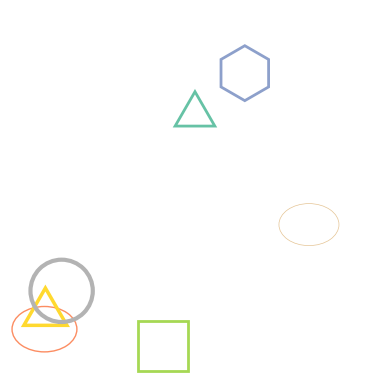[{"shape": "triangle", "thickness": 2, "radius": 0.3, "center": [0.506, 0.702]}, {"shape": "oval", "thickness": 1, "radius": 0.42, "center": [0.115, 0.145]}, {"shape": "hexagon", "thickness": 2, "radius": 0.36, "center": [0.636, 0.81]}, {"shape": "square", "thickness": 2, "radius": 0.33, "center": [0.423, 0.101]}, {"shape": "triangle", "thickness": 2.5, "radius": 0.32, "center": [0.118, 0.187]}, {"shape": "oval", "thickness": 0.5, "radius": 0.39, "center": [0.802, 0.417]}, {"shape": "circle", "thickness": 3, "radius": 0.4, "center": [0.16, 0.245]}]